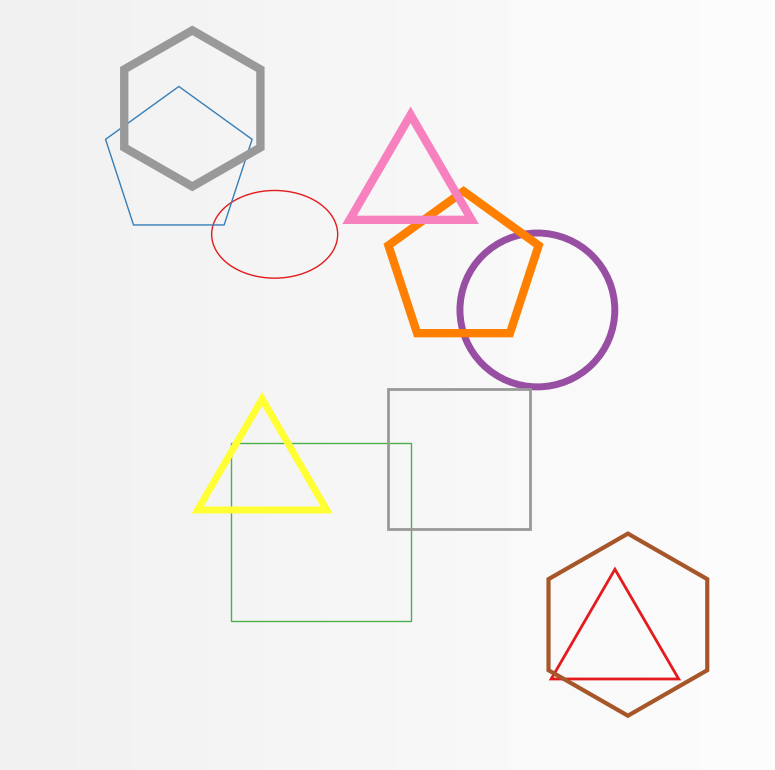[{"shape": "oval", "thickness": 0.5, "radius": 0.41, "center": [0.354, 0.696]}, {"shape": "triangle", "thickness": 1, "radius": 0.48, "center": [0.793, 0.166]}, {"shape": "pentagon", "thickness": 0.5, "radius": 0.5, "center": [0.231, 0.788]}, {"shape": "square", "thickness": 0.5, "radius": 0.58, "center": [0.414, 0.309]}, {"shape": "circle", "thickness": 2.5, "radius": 0.5, "center": [0.693, 0.597]}, {"shape": "pentagon", "thickness": 3, "radius": 0.51, "center": [0.598, 0.65]}, {"shape": "triangle", "thickness": 2.5, "radius": 0.48, "center": [0.338, 0.386]}, {"shape": "hexagon", "thickness": 1.5, "radius": 0.59, "center": [0.81, 0.189]}, {"shape": "triangle", "thickness": 3, "radius": 0.45, "center": [0.53, 0.76]}, {"shape": "hexagon", "thickness": 3, "radius": 0.51, "center": [0.248, 0.859]}, {"shape": "square", "thickness": 1, "radius": 0.46, "center": [0.592, 0.404]}]